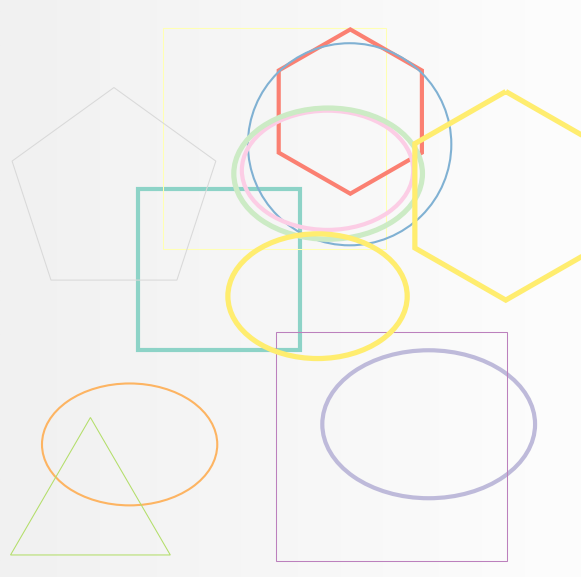[{"shape": "square", "thickness": 2, "radius": 0.69, "center": [0.377, 0.532]}, {"shape": "square", "thickness": 0.5, "radius": 0.96, "center": [0.472, 0.759]}, {"shape": "oval", "thickness": 2, "radius": 0.92, "center": [0.738, 0.265]}, {"shape": "hexagon", "thickness": 2, "radius": 0.71, "center": [0.603, 0.806]}, {"shape": "circle", "thickness": 1, "radius": 0.87, "center": [0.601, 0.749]}, {"shape": "oval", "thickness": 1, "radius": 0.75, "center": [0.223, 0.23]}, {"shape": "triangle", "thickness": 0.5, "radius": 0.79, "center": [0.156, 0.118]}, {"shape": "oval", "thickness": 2, "radius": 0.74, "center": [0.564, 0.704]}, {"shape": "pentagon", "thickness": 0.5, "radius": 0.92, "center": [0.196, 0.663]}, {"shape": "square", "thickness": 0.5, "radius": 0.99, "center": [0.674, 0.227]}, {"shape": "oval", "thickness": 2.5, "radius": 0.81, "center": [0.565, 0.698]}, {"shape": "hexagon", "thickness": 2.5, "radius": 0.9, "center": [0.87, 0.66]}, {"shape": "oval", "thickness": 2.5, "radius": 0.77, "center": [0.546, 0.486]}]